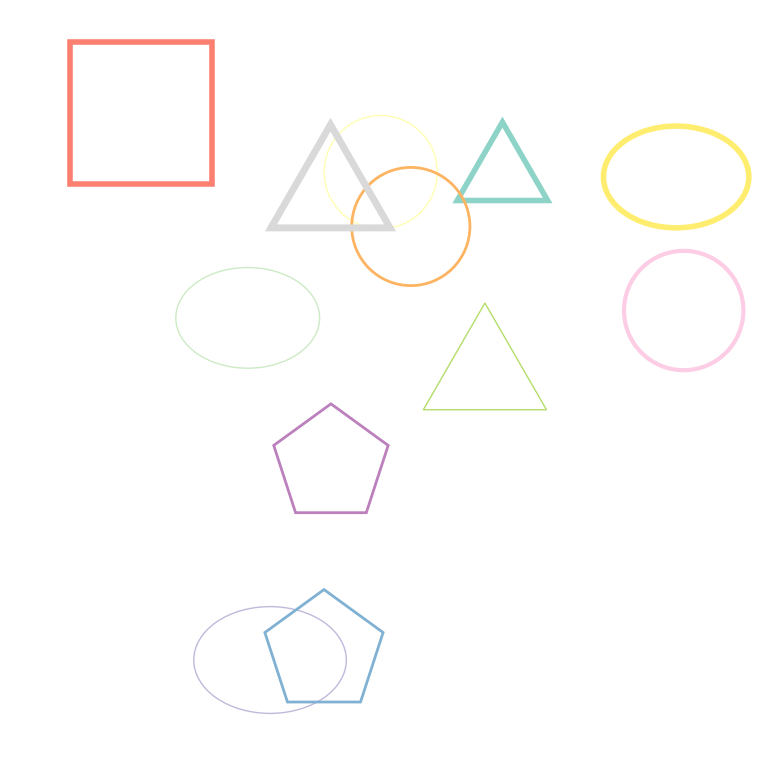[{"shape": "triangle", "thickness": 2, "radius": 0.34, "center": [0.653, 0.774]}, {"shape": "circle", "thickness": 0.5, "radius": 0.37, "center": [0.494, 0.776]}, {"shape": "oval", "thickness": 0.5, "radius": 0.5, "center": [0.351, 0.143]}, {"shape": "square", "thickness": 2, "radius": 0.46, "center": [0.184, 0.853]}, {"shape": "pentagon", "thickness": 1, "radius": 0.4, "center": [0.421, 0.154]}, {"shape": "circle", "thickness": 1, "radius": 0.38, "center": [0.534, 0.706]}, {"shape": "triangle", "thickness": 0.5, "radius": 0.46, "center": [0.63, 0.514]}, {"shape": "circle", "thickness": 1.5, "radius": 0.39, "center": [0.888, 0.597]}, {"shape": "triangle", "thickness": 2.5, "radius": 0.45, "center": [0.429, 0.749]}, {"shape": "pentagon", "thickness": 1, "radius": 0.39, "center": [0.43, 0.397]}, {"shape": "oval", "thickness": 0.5, "radius": 0.47, "center": [0.322, 0.587]}, {"shape": "oval", "thickness": 2, "radius": 0.47, "center": [0.878, 0.77]}]